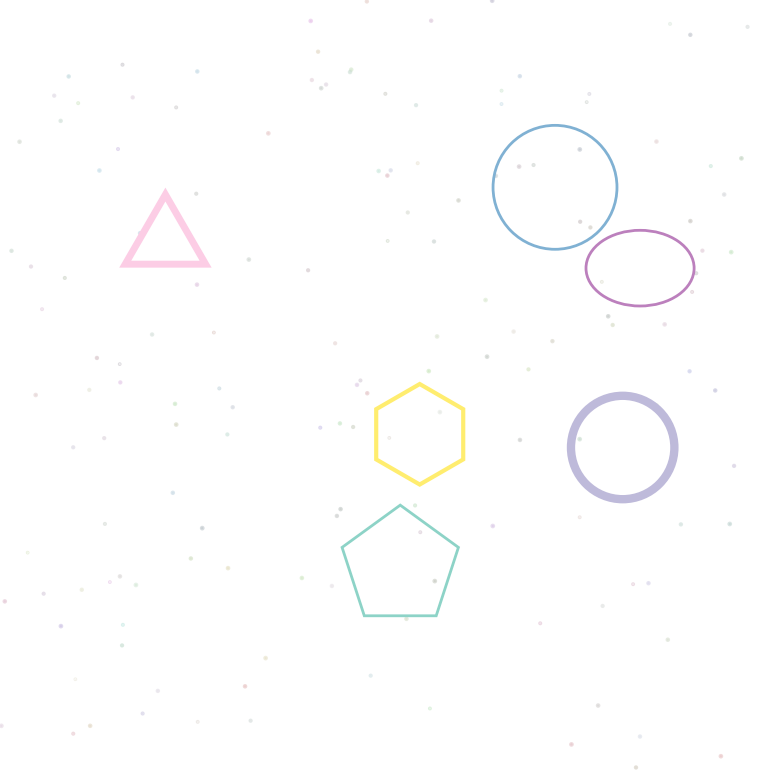[{"shape": "pentagon", "thickness": 1, "radius": 0.4, "center": [0.52, 0.265]}, {"shape": "circle", "thickness": 3, "radius": 0.34, "center": [0.809, 0.419]}, {"shape": "circle", "thickness": 1, "radius": 0.4, "center": [0.721, 0.757]}, {"shape": "triangle", "thickness": 2.5, "radius": 0.3, "center": [0.215, 0.687]}, {"shape": "oval", "thickness": 1, "radius": 0.35, "center": [0.831, 0.652]}, {"shape": "hexagon", "thickness": 1.5, "radius": 0.33, "center": [0.545, 0.436]}]